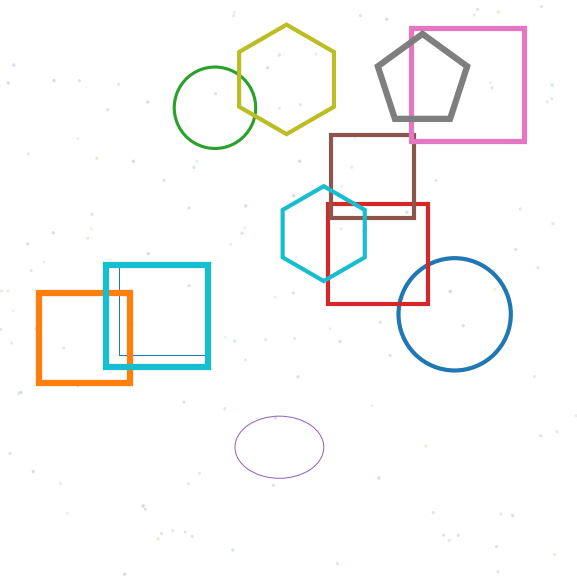[{"shape": "circle", "thickness": 2, "radius": 0.49, "center": [0.787, 0.455]}, {"shape": "square", "thickness": 0.5, "radius": 0.39, "center": [0.284, 0.462]}, {"shape": "square", "thickness": 3, "radius": 0.39, "center": [0.146, 0.414]}, {"shape": "circle", "thickness": 1.5, "radius": 0.35, "center": [0.372, 0.813]}, {"shape": "square", "thickness": 2, "radius": 0.44, "center": [0.655, 0.56]}, {"shape": "oval", "thickness": 0.5, "radius": 0.38, "center": [0.484, 0.225]}, {"shape": "square", "thickness": 2, "radius": 0.36, "center": [0.644, 0.694]}, {"shape": "square", "thickness": 2.5, "radius": 0.49, "center": [0.81, 0.853]}, {"shape": "pentagon", "thickness": 3, "radius": 0.41, "center": [0.732, 0.859]}, {"shape": "hexagon", "thickness": 2, "radius": 0.47, "center": [0.496, 0.862]}, {"shape": "hexagon", "thickness": 2, "radius": 0.41, "center": [0.561, 0.595]}, {"shape": "square", "thickness": 3, "radius": 0.44, "center": [0.272, 0.452]}]